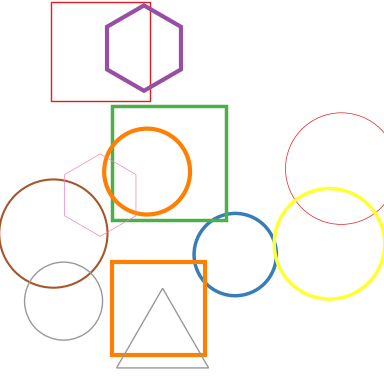[{"shape": "square", "thickness": 1, "radius": 0.64, "center": [0.26, 0.866]}, {"shape": "circle", "thickness": 0.5, "radius": 0.72, "center": [0.887, 0.562]}, {"shape": "circle", "thickness": 2.5, "radius": 0.53, "center": [0.611, 0.339]}, {"shape": "square", "thickness": 2.5, "radius": 0.74, "center": [0.439, 0.576]}, {"shape": "hexagon", "thickness": 3, "radius": 0.55, "center": [0.374, 0.875]}, {"shape": "square", "thickness": 3, "radius": 0.6, "center": [0.411, 0.2]}, {"shape": "circle", "thickness": 3, "radius": 0.56, "center": [0.382, 0.554]}, {"shape": "circle", "thickness": 2.5, "radius": 0.72, "center": [0.856, 0.367]}, {"shape": "circle", "thickness": 1.5, "radius": 0.7, "center": [0.139, 0.393]}, {"shape": "hexagon", "thickness": 0.5, "radius": 0.54, "center": [0.26, 0.493]}, {"shape": "triangle", "thickness": 1, "radius": 0.69, "center": [0.422, 0.113]}, {"shape": "circle", "thickness": 1, "radius": 0.51, "center": [0.165, 0.218]}]